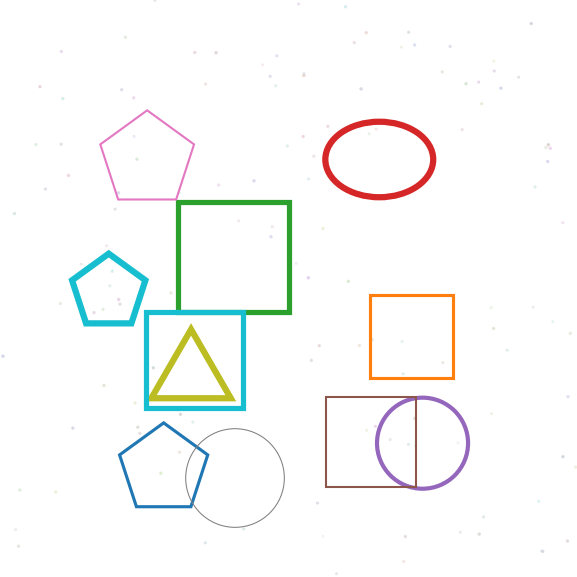[{"shape": "pentagon", "thickness": 1.5, "radius": 0.4, "center": [0.283, 0.187]}, {"shape": "square", "thickness": 1.5, "radius": 0.36, "center": [0.713, 0.417]}, {"shape": "square", "thickness": 2.5, "radius": 0.48, "center": [0.404, 0.555]}, {"shape": "oval", "thickness": 3, "radius": 0.47, "center": [0.657, 0.723]}, {"shape": "circle", "thickness": 2, "radius": 0.39, "center": [0.732, 0.232]}, {"shape": "square", "thickness": 1, "radius": 0.39, "center": [0.642, 0.234]}, {"shape": "pentagon", "thickness": 1, "radius": 0.43, "center": [0.255, 0.723]}, {"shape": "circle", "thickness": 0.5, "radius": 0.43, "center": [0.407, 0.171]}, {"shape": "triangle", "thickness": 3, "radius": 0.4, "center": [0.331, 0.349]}, {"shape": "square", "thickness": 2.5, "radius": 0.42, "center": [0.337, 0.376]}, {"shape": "pentagon", "thickness": 3, "radius": 0.33, "center": [0.188, 0.493]}]